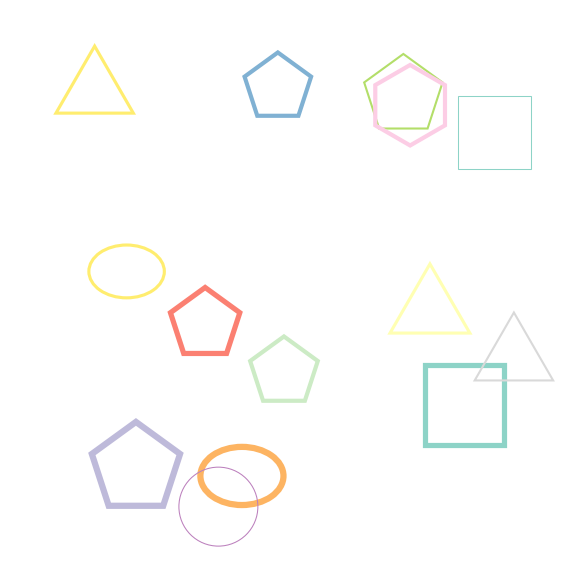[{"shape": "square", "thickness": 0.5, "radius": 0.31, "center": [0.857, 0.769]}, {"shape": "square", "thickness": 2.5, "radius": 0.35, "center": [0.804, 0.297]}, {"shape": "triangle", "thickness": 1.5, "radius": 0.4, "center": [0.744, 0.462]}, {"shape": "pentagon", "thickness": 3, "radius": 0.4, "center": [0.235, 0.188]}, {"shape": "pentagon", "thickness": 2.5, "radius": 0.32, "center": [0.355, 0.438]}, {"shape": "pentagon", "thickness": 2, "radius": 0.3, "center": [0.481, 0.848]}, {"shape": "oval", "thickness": 3, "radius": 0.36, "center": [0.419, 0.175]}, {"shape": "pentagon", "thickness": 1, "radius": 0.36, "center": [0.698, 0.834]}, {"shape": "hexagon", "thickness": 2, "radius": 0.35, "center": [0.71, 0.817]}, {"shape": "triangle", "thickness": 1, "radius": 0.39, "center": [0.89, 0.38]}, {"shape": "circle", "thickness": 0.5, "radius": 0.34, "center": [0.378, 0.122]}, {"shape": "pentagon", "thickness": 2, "radius": 0.31, "center": [0.492, 0.355]}, {"shape": "triangle", "thickness": 1.5, "radius": 0.39, "center": [0.164, 0.842]}, {"shape": "oval", "thickness": 1.5, "radius": 0.33, "center": [0.219, 0.529]}]